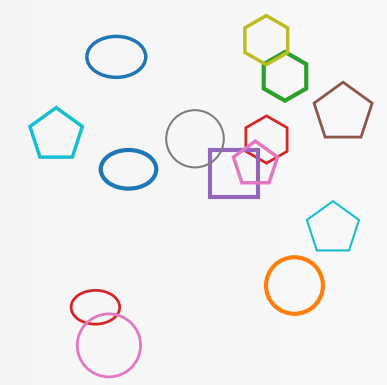[{"shape": "oval", "thickness": 2.5, "radius": 0.38, "center": [0.3, 0.852]}, {"shape": "oval", "thickness": 3, "radius": 0.36, "center": [0.332, 0.56]}, {"shape": "circle", "thickness": 3, "radius": 0.37, "center": [0.76, 0.258]}, {"shape": "hexagon", "thickness": 3, "radius": 0.32, "center": [0.735, 0.802]}, {"shape": "oval", "thickness": 2, "radius": 0.31, "center": [0.246, 0.202]}, {"shape": "hexagon", "thickness": 2, "radius": 0.31, "center": [0.688, 0.638]}, {"shape": "square", "thickness": 3, "radius": 0.31, "center": [0.604, 0.549]}, {"shape": "pentagon", "thickness": 2, "radius": 0.39, "center": [0.885, 0.708]}, {"shape": "circle", "thickness": 2, "radius": 0.41, "center": [0.281, 0.103]}, {"shape": "pentagon", "thickness": 2.5, "radius": 0.3, "center": [0.659, 0.574]}, {"shape": "circle", "thickness": 1.5, "radius": 0.37, "center": [0.503, 0.64]}, {"shape": "hexagon", "thickness": 2.5, "radius": 0.32, "center": [0.687, 0.896]}, {"shape": "pentagon", "thickness": 2.5, "radius": 0.36, "center": [0.145, 0.649]}, {"shape": "pentagon", "thickness": 1.5, "radius": 0.35, "center": [0.859, 0.407]}]